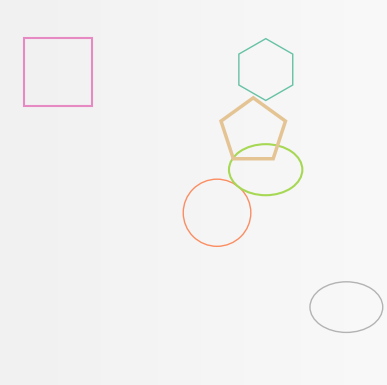[{"shape": "hexagon", "thickness": 1, "radius": 0.4, "center": [0.686, 0.819]}, {"shape": "circle", "thickness": 1, "radius": 0.44, "center": [0.56, 0.447]}, {"shape": "square", "thickness": 1.5, "radius": 0.44, "center": [0.15, 0.814]}, {"shape": "oval", "thickness": 1.5, "radius": 0.47, "center": [0.686, 0.559]}, {"shape": "pentagon", "thickness": 2.5, "radius": 0.44, "center": [0.654, 0.658]}, {"shape": "oval", "thickness": 1, "radius": 0.47, "center": [0.894, 0.202]}]